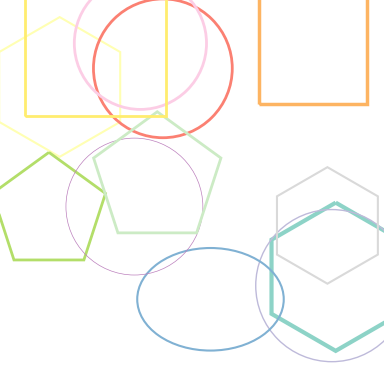[{"shape": "hexagon", "thickness": 3, "radius": 0.96, "center": [0.872, 0.281]}, {"shape": "hexagon", "thickness": 1.5, "radius": 0.91, "center": [0.155, 0.774]}, {"shape": "circle", "thickness": 1, "radius": 0.99, "center": [0.862, 0.258]}, {"shape": "circle", "thickness": 2, "radius": 0.9, "center": [0.423, 0.823]}, {"shape": "oval", "thickness": 1.5, "radius": 0.95, "center": [0.547, 0.223]}, {"shape": "square", "thickness": 2.5, "radius": 0.7, "center": [0.813, 0.872]}, {"shape": "pentagon", "thickness": 2, "radius": 0.77, "center": [0.127, 0.45]}, {"shape": "circle", "thickness": 2, "radius": 0.86, "center": [0.365, 0.887]}, {"shape": "hexagon", "thickness": 1.5, "radius": 0.76, "center": [0.85, 0.414]}, {"shape": "circle", "thickness": 0.5, "radius": 0.89, "center": [0.349, 0.463]}, {"shape": "pentagon", "thickness": 2, "radius": 0.87, "center": [0.408, 0.536]}, {"shape": "square", "thickness": 2, "radius": 0.92, "center": [0.248, 0.882]}]